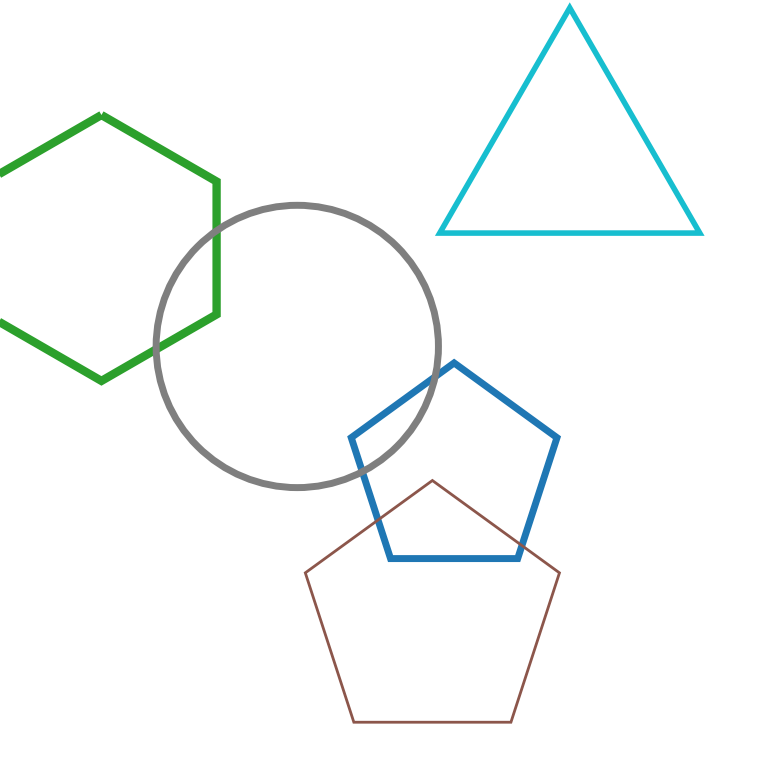[{"shape": "pentagon", "thickness": 2.5, "radius": 0.7, "center": [0.59, 0.388]}, {"shape": "hexagon", "thickness": 3, "radius": 0.86, "center": [0.132, 0.678]}, {"shape": "pentagon", "thickness": 1, "radius": 0.87, "center": [0.562, 0.202]}, {"shape": "circle", "thickness": 2.5, "radius": 0.92, "center": [0.386, 0.55]}, {"shape": "triangle", "thickness": 2, "radius": 0.97, "center": [0.74, 0.795]}]